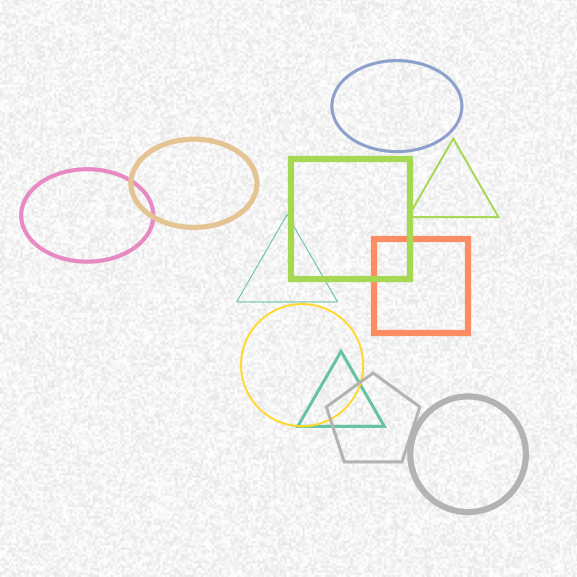[{"shape": "triangle", "thickness": 1.5, "radius": 0.43, "center": [0.591, 0.304]}, {"shape": "triangle", "thickness": 0.5, "radius": 0.5, "center": [0.497, 0.527]}, {"shape": "square", "thickness": 3, "radius": 0.41, "center": [0.73, 0.504]}, {"shape": "oval", "thickness": 1.5, "radius": 0.56, "center": [0.687, 0.815]}, {"shape": "oval", "thickness": 2, "radius": 0.57, "center": [0.151, 0.626]}, {"shape": "square", "thickness": 3, "radius": 0.52, "center": [0.608, 0.62]}, {"shape": "triangle", "thickness": 1, "radius": 0.45, "center": [0.785, 0.668]}, {"shape": "circle", "thickness": 1, "radius": 0.53, "center": [0.523, 0.367]}, {"shape": "oval", "thickness": 2.5, "radius": 0.55, "center": [0.336, 0.682]}, {"shape": "circle", "thickness": 3, "radius": 0.5, "center": [0.811, 0.213]}, {"shape": "pentagon", "thickness": 1.5, "radius": 0.43, "center": [0.646, 0.268]}]